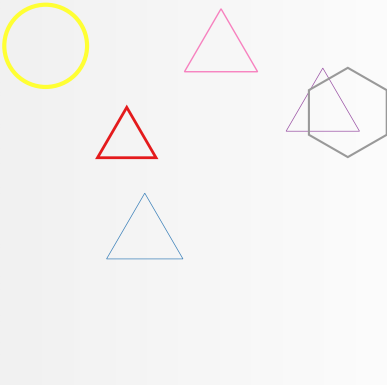[{"shape": "triangle", "thickness": 2, "radius": 0.44, "center": [0.327, 0.634]}, {"shape": "triangle", "thickness": 0.5, "radius": 0.57, "center": [0.374, 0.384]}, {"shape": "triangle", "thickness": 0.5, "radius": 0.55, "center": [0.833, 0.714]}, {"shape": "circle", "thickness": 3, "radius": 0.53, "center": [0.118, 0.881]}, {"shape": "triangle", "thickness": 1, "radius": 0.54, "center": [0.57, 0.868]}, {"shape": "hexagon", "thickness": 1.5, "radius": 0.58, "center": [0.898, 0.708]}]